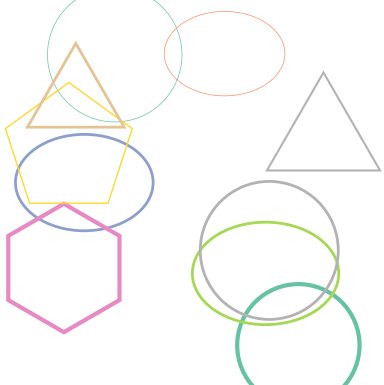[{"shape": "circle", "thickness": 3, "radius": 0.79, "center": [0.775, 0.103]}, {"shape": "circle", "thickness": 0.5, "radius": 0.87, "center": [0.298, 0.858]}, {"shape": "oval", "thickness": 0.5, "radius": 0.78, "center": [0.583, 0.861]}, {"shape": "oval", "thickness": 2, "radius": 0.89, "center": [0.219, 0.526]}, {"shape": "hexagon", "thickness": 3, "radius": 0.83, "center": [0.166, 0.304]}, {"shape": "oval", "thickness": 2, "radius": 0.95, "center": [0.69, 0.29]}, {"shape": "pentagon", "thickness": 1, "radius": 0.87, "center": [0.179, 0.612]}, {"shape": "triangle", "thickness": 2, "radius": 0.73, "center": [0.197, 0.742]}, {"shape": "triangle", "thickness": 1.5, "radius": 0.85, "center": [0.84, 0.642]}, {"shape": "circle", "thickness": 2, "radius": 0.9, "center": [0.699, 0.35]}]